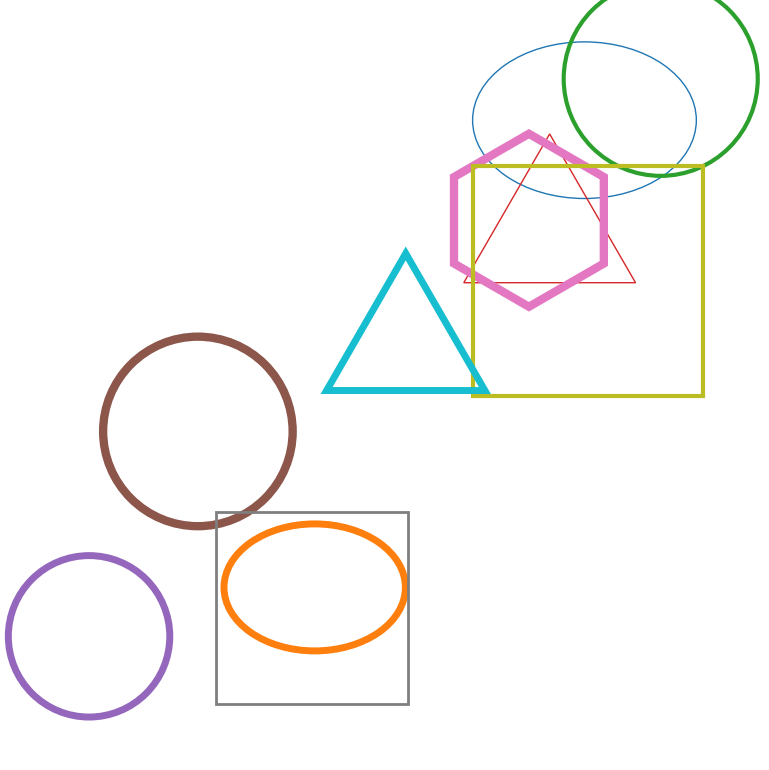[{"shape": "oval", "thickness": 0.5, "radius": 0.73, "center": [0.759, 0.844]}, {"shape": "oval", "thickness": 2.5, "radius": 0.59, "center": [0.409, 0.237]}, {"shape": "circle", "thickness": 1.5, "radius": 0.63, "center": [0.858, 0.898]}, {"shape": "triangle", "thickness": 0.5, "radius": 0.64, "center": [0.714, 0.697]}, {"shape": "circle", "thickness": 2.5, "radius": 0.52, "center": [0.116, 0.174]}, {"shape": "circle", "thickness": 3, "radius": 0.62, "center": [0.257, 0.44]}, {"shape": "hexagon", "thickness": 3, "radius": 0.56, "center": [0.687, 0.714]}, {"shape": "square", "thickness": 1, "radius": 0.62, "center": [0.405, 0.21]}, {"shape": "square", "thickness": 1.5, "radius": 0.75, "center": [0.764, 0.635]}, {"shape": "triangle", "thickness": 2.5, "radius": 0.59, "center": [0.527, 0.552]}]